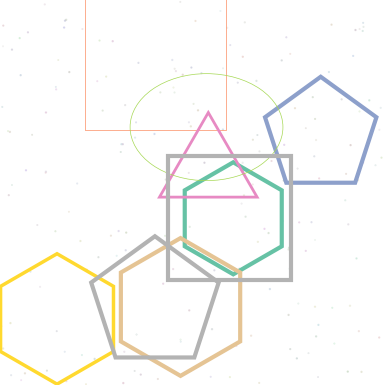[{"shape": "hexagon", "thickness": 3, "radius": 0.73, "center": [0.606, 0.433]}, {"shape": "square", "thickness": 0.5, "radius": 0.91, "center": [0.404, 0.846]}, {"shape": "pentagon", "thickness": 3, "radius": 0.76, "center": [0.833, 0.648]}, {"shape": "triangle", "thickness": 2, "radius": 0.73, "center": [0.541, 0.561]}, {"shape": "oval", "thickness": 0.5, "radius": 0.99, "center": [0.536, 0.67]}, {"shape": "hexagon", "thickness": 2.5, "radius": 0.85, "center": [0.148, 0.172]}, {"shape": "hexagon", "thickness": 3, "radius": 0.89, "center": [0.469, 0.203]}, {"shape": "pentagon", "thickness": 3, "radius": 0.87, "center": [0.402, 0.212]}, {"shape": "square", "thickness": 3, "radius": 0.8, "center": [0.597, 0.434]}]